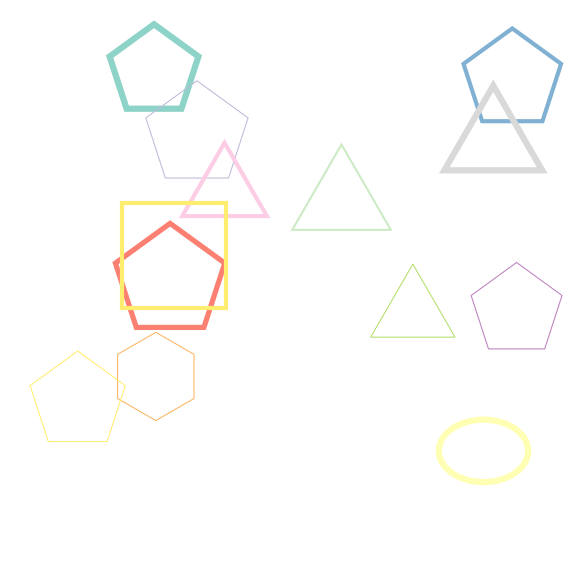[{"shape": "pentagon", "thickness": 3, "radius": 0.4, "center": [0.267, 0.876]}, {"shape": "oval", "thickness": 3, "radius": 0.39, "center": [0.837, 0.218]}, {"shape": "pentagon", "thickness": 0.5, "radius": 0.47, "center": [0.341, 0.766]}, {"shape": "pentagon", "thickness": 2.5, "radius": 0.5, "center": [0.295, 0.513]}, {"shape": "pentagon", "thickness": 2, "radius": 0.44, "center": [0.887, 0.861]}, {"shape": "hexagon", "thickness": 0.5, "radius": 0.38, "center": [0.27, 0.347]}, {"shape": "triangle", "thickness": 0.5, "radius": 0.42, "center": [0.715, 0.457]}, {"shape": "triangle", "thickness": 2, "radius": 0.42, "center": [0.389, 0.667]}, {"shape": "triangle", "thickness": 3, "radius": 0.49, "center": [0.854, 0.753]}, {"shape": "pentagon", "thickness": 0.5, "radius": 0.41, "center": [0.895, 0.462]}, {"shape": "triangle", "thickness": 1, "radius": 0.49, "center": [0.591, 0.65]}, {"shape": "pentagon", "thickness": 0.5, "radius": 0.43, "center": [0.135, 0.305]}, {"shape": "square", "thickness": 2, "radius": 0.45, "center": [0.301, 0.557]}]